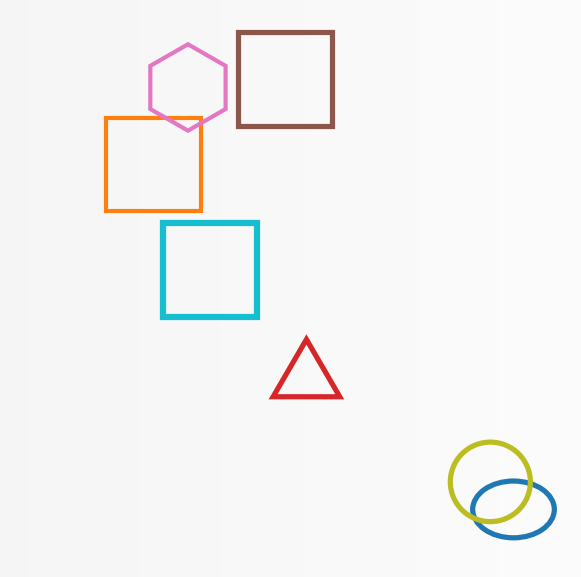[{"shape": "oval", "thickness": 2.5, "radius": 0.35, "center": [0.883, 0.117]}, {"shape": "square", "thickness": 2, "radius": 0.41, "center": [0.264, 0.714]}, {"shape": "triangle", "thickness": 2.5, "radius": 0.33, "center": [0.527, 0.345]}, {"shape": "square", "thickness": 2.5, "radius": 0.41, "center": [0.49, 0.862]}, {"shape": "hexagon", "thickness": 2, "radius": 0.37, "center": [0.323, 0.848]}, {"shape": "circle", "thickness": 2.5, "radius": 0.34, "center": [0.844, 0.165]}, {"shape": "square", "thickness": 3, "radius": 0.41, "center": [0.361, 0.532]}]